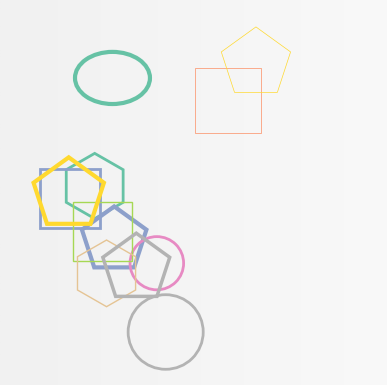[{"shape": "oval", "thickness": 3, "radius": 0.48, "center": [0.29, 0.798]}, {"shape": "hexagon", "thickness": 2, "radius": 0.42, "center": [0.244, 0.517]}, {"shape": "square", "thickness": 0.5, "radius": 0.42, "center": [0.588, 0.739]}, {"shape": "pentagon", "thickness": 3, "radius": 0.44, "center": [0.295, 0.376]}, {"shape": "square", "thickness": 2, "radius": 0.39, "center": [0.18, 0.484]}, {"shape": "circle", "thickness": 2, "radius": 0.35, "center": [0.405, 0.316]}, {"shape": "square", "thickness": 1, "radius": 0.38, "center": [0.265, 0.398]}, {"shape": "pentagon", "thickness": 0.5, "radius": 0.47, "center": [0.66, 0.836]}, {"shape": "pentagon", "thickness": 3, "radius": 0.48, "center": [0.177, 0.496]}, {"shape": "hexagon", "thickness": 1, "radius": 0.43, "center": [0.275, 0.29]}, {"shape": "circle", "thickness": 2, "radius": 0.48, "center": [0.428, 0.138]}, {"shape": "pentagon", "thickness": 2.5, "radius": 0.45, "center": [0.352, 0.304]}]